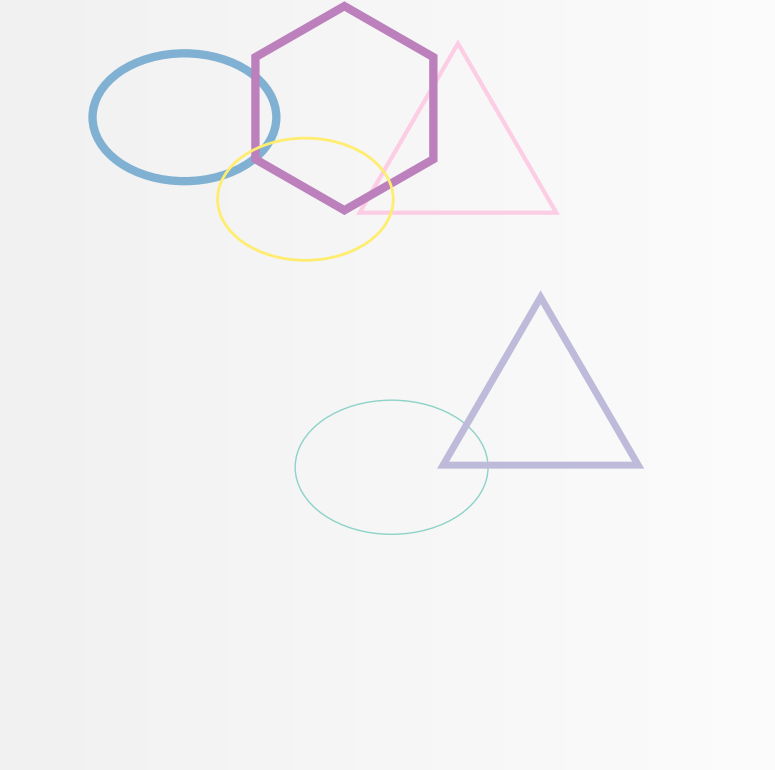[{"shape": "oval", "thickness": 0.5, "radius": 0.62, "center": [0.505, 0.393]}, {"shape": "triangle", "thickness": 2.5, "radius": 0.73, "center": [0.698, 0.469]}, {"shape": "oval", "thickness": 3, "radius": 0.59, "center": [0.238, 0.848]}, {"shape": "triangle", "thickness": 1.5, "radius": 0.73, "center": [0.591, 0.797]}, {"shape": "hexagon", "thickness": 3, "radius": 0.66, "center": [0.444, 0.86]}, {"shape": "oval", "thickness": 1, "radius": 0.57, "center": [0.394, 0.741]}]